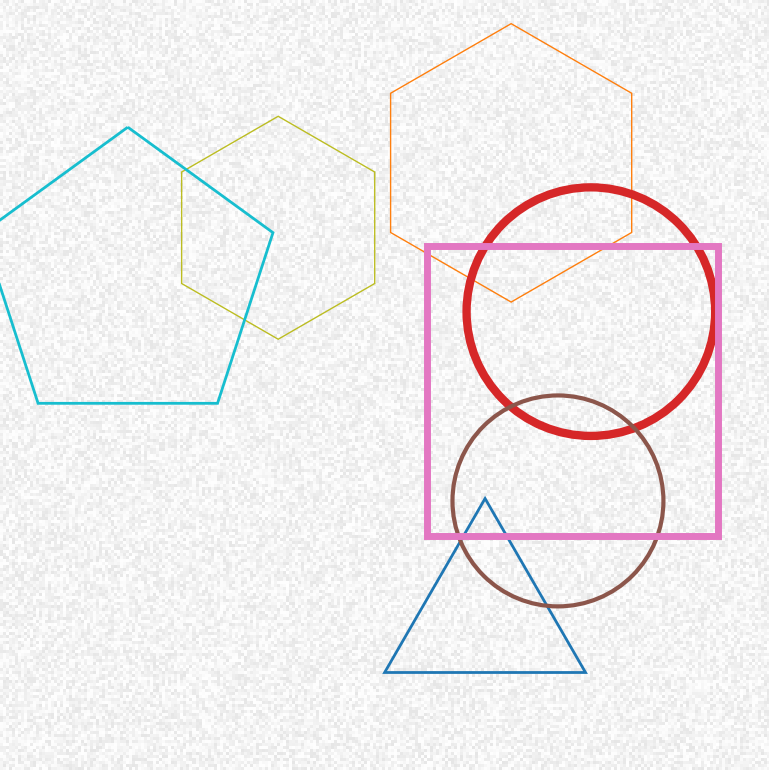[{"shape": "triangle", "thickness": 1, "radius": 0.75, "center": [0.63, 0.202]}, {"shape": "hexagon", "thickness": 0.5, "radius": 0.9, "center": [0.664, 0.788]}, {"shape": "circle", "thickness": 3, "radius": 0.81, "center": [0.767, 0.595]}, {"shape": "circle", "thickness": 1.5, "radius": 0.68, "center": [0.725, 0.349]}, {"shape": "square", "thickness": 2.5, "radius": 0.94, "center": [0.743, 0.492]}, {"shape": "hexagon", "thickness": 0.5, "radius": 0.72, "center": [0.361, 0.704]}, {"shape": "pentagon", "thickness": 1, "radius": 0.99, "center": [0.166, 0.637]}]